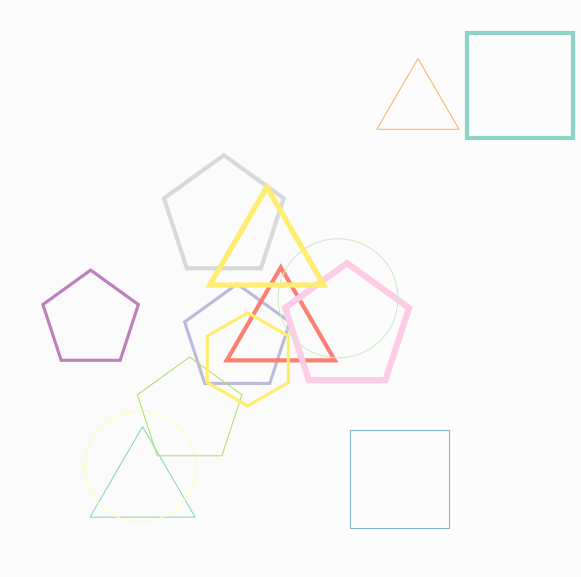[{"shape": "triangle", "thickness": 0.5, "radius": 0.52, "center": [0.245, 0.156]}, {"shape": "square", "thickness": 2, "radius": 0.46, "center": [0.895, 0.851]}, {"shape": "circle", "thickness": 0.5, "radius": 0.48, "center": [0.241, 0.191]}, {"shape": "pentagon", "thickness": 1.5, "radius": 0.48, "center": [0.408, 0.412]}, {"shape": "triangle", "thickness": 2, "radius": 0.54, "center": [0.483, 0.429]}, {"shape": "square", "thickness": 0.5, "radius": 0.43, "center": [0.687, 0.17]}, {"shape": "triangle", "thickness": 0.5, "radius": 0.41, "center": [0.719, 0.816]}, {"shape": "pentagon", "thickness": 0.5, "radius": 0.47, "center": [0.326, 0.286]}, {"shape": "pentagon", "thickness": 3, "radius": 0.56, "center": [0.597, 0.431]}, {"shape": "pentagon", "thickness": 2, "radius": 0.54, "center": [0.385, 0.622]}, {"shape": "pentagon", "thickness": 1.5, "radius": 0.43, "center": [0.156, 0.445]}, {"shape": "circle", "thickness": 0.5, "radius": 0.52, "center": [0.582, 0.483]}, {"shape": "triangle", "thickness": 2.5, "radius": 0.57, "center": [0.459, 0.562]}, {"shape": "hexagon", "thickness": 1.5, "radius": 0.4, "center": [0.426, 0.377]}]